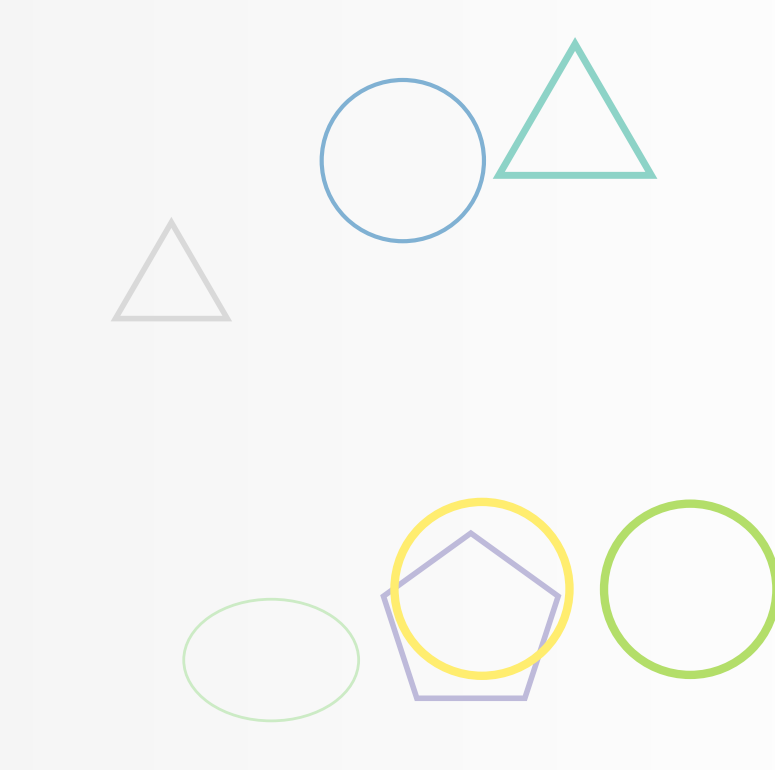[{"shape": "triangle", "thickness": 2.5, "radius": 0.57, "center": [0.742, 0.829]}, {"shape": "pentagon", "thickness": 2, "radius": 0.59, "center": [0.608, 0.189]}, {"shape": "circle", "thickness": 1.5, "radius": 0.52, "center": [0.52, 0.791]}, {"shape": "circle", "thickness": 3, "radius": 0.56, "center": [0.891, 0.235]}, {"shape": "triangle", "thickness": 2, "radius": 0.42, "center": [0.221, 0.628]}, {"shape": "oval", "thickness": 1, "radius": 0.56, "center": [0.35, 0.143]}, {"shape": "circle", "thickness": 3, "radius": 0.56, "center": [0.622, 0.235]}]